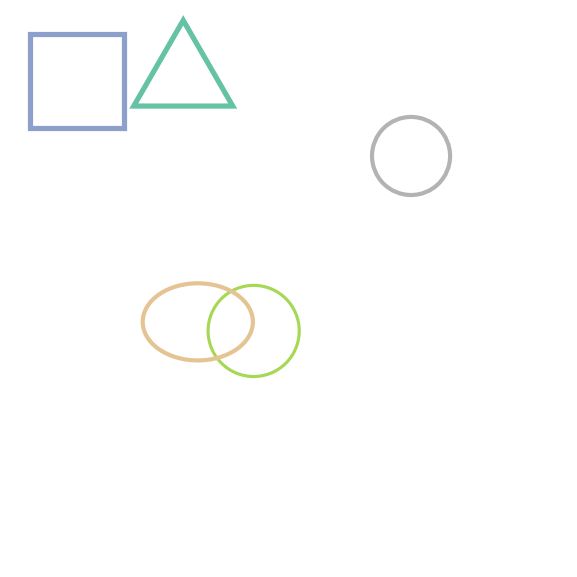[{"shape": "triangle", "thickness": 2.5, "radius": 0.49, "center": [0.317, 0.865]}, {"shape": "square", "thickness": 2.5, "radius": 0.4, "center": [0.133, 0.859]}, {"shape": "circle", "thickness": 1.5, "radius": 0.39, "center": [0.439, 0.426]}, {"shape": "oval", "thickness": 2, "radius": 0.48, "center": [0.343, 0.442]}, {"shape": "circle", "thickness": 2, "radius": 0.34, "center": [0.712, 0.729]}]